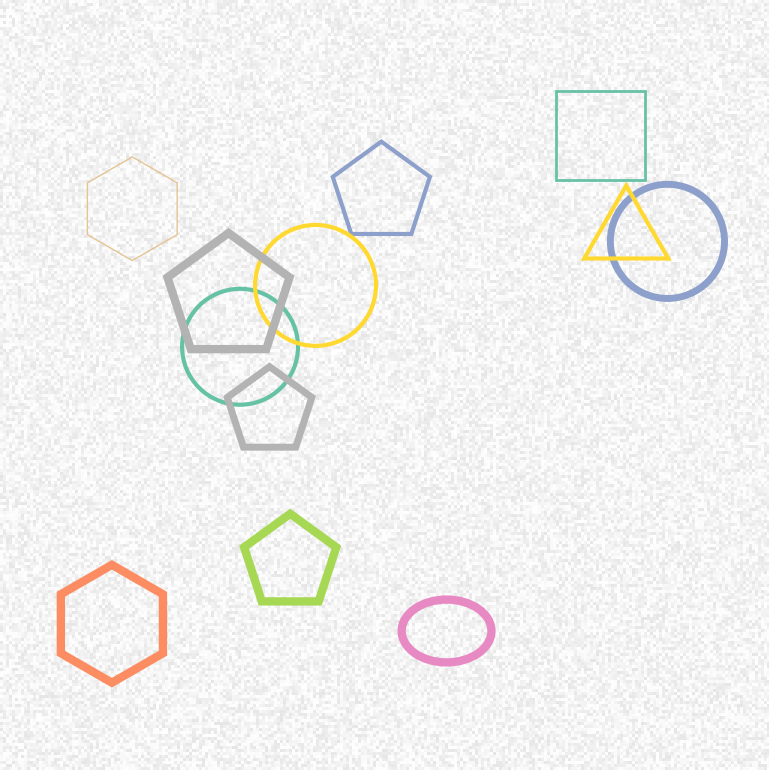[{"shape": "circle", "thickness": 1.5, "radius": 0.38, "center": [0.312, 0.55]}, {"shape": "square", "thickness": 1, "radius": 0.29, "center": [0.78, 0.824]}, {"shape": "hexagon", "thickness": 3, "radius": 0.38, "center": [0.145, 0.19]}, {"shape": "pentagon", "thickness": 1.5, "radius": 0.33, "center": [0.495, 0.75]}, {"shape": "circle", "thickness": 2.5, "radius": 0.37, "center": [0.867, 0.687]}, {"shape": "oval", "thickness": 3, "radius": 0.29, "center": [0.58, 0.181]}, {"shape": "pentagon", "thickness": 3, "radius": 0.31, "center": [0.377, 0.27]}, {"shape": "triangle", "thickness": 1.5, "radius": 0.32, "center": [0.813, 0.696]}, {"shape": "circle", "thickness": 1.5, "radius": 0.39, "center": [0.41, 0.629]}, {"shape": "hexagon", "thickness": 0.5, "radius": 0.34, "center": [0.172, 0.729]}, {"shape": "pentagon", "thickness": 3, "radius": 0.42, "center": [0.297, 0.614]}, {"shape": "pentagon", "thickness": 2.5, "radius": 0.29, "center": [0.35, 0.466]}]